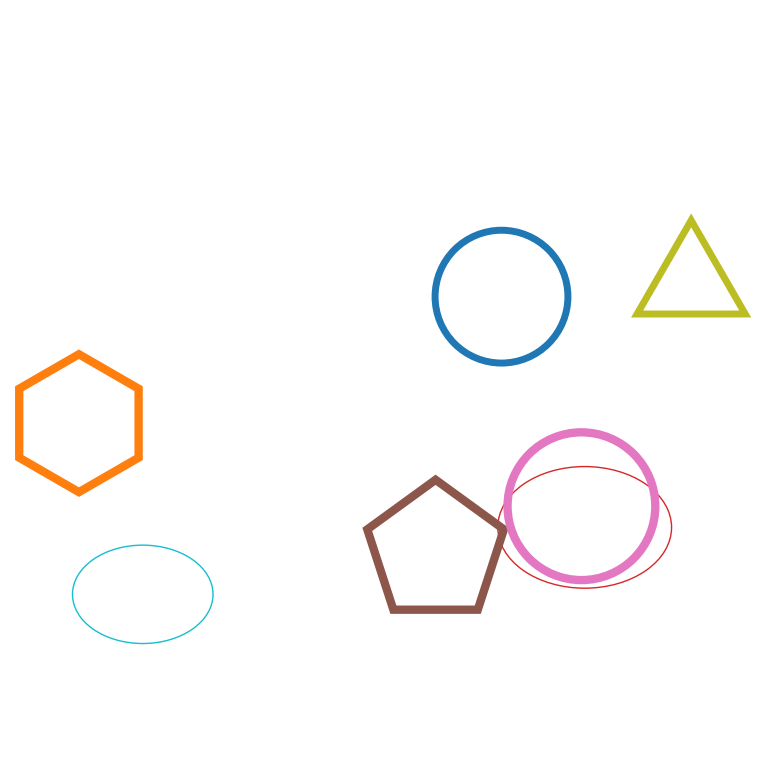[{"shape": "circle", "thickness": 2.5, "radius": 0.43, "center": [0.651, 0.615]}, {"shape": "hexagon", "thickness": 3, "radius": 0.45, "center": [0.102, 0.45]}, {"shape": "oval", "thickness": 0.5, "radius": 0.56, "center": [0.759, 0.315]}, {"shape": "pentagon", "thickness": 3, "radius": 0.47, "center": [0.566, 0.284]}, {"shape": "circle", "thickness": 3, "radius": 0.48, "center": [0.755, 0.343]}, {"shape": "triangle", "thickness": 2.5, "radius": 0.41, "center": [0.898, 0.633]}, {"shape": "oval", "thickness": 0.5, "radius": 0.46, "center": [0.185, 0.228]}]